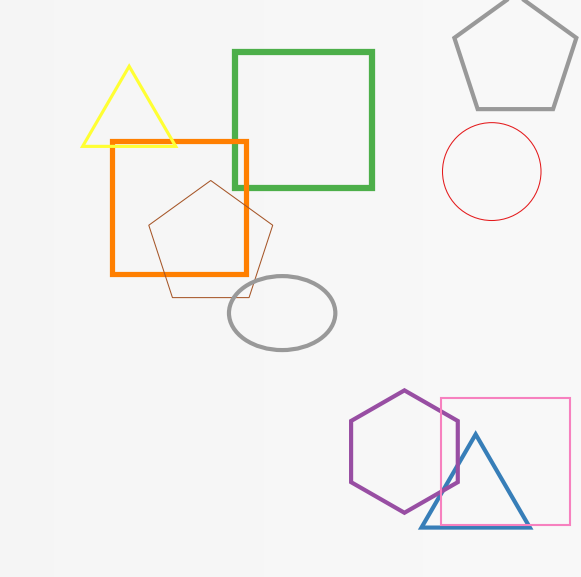[{"shape": "circle", "thickness": 0.5, "radius": 0.42, "center": [0.846, 0.702]}, {"shape": "triangle", "thickness": 2, "radius": 0.54, "center": [0.818, 0.139]}, {"shape": "square", "thickness": 3, "radius": 0.59, "center": [0.522, 0.791]}, {"shape": "hexagon", "thickness": 2, "radius": 0.53, "center": [0.696, 0.217]}, {"shape": "square", "thickness": 2.5, "radius": 0.57, "center": [0.308, 0.64]}, {"shape": "triangle", "thickness": 1.5, "radius": 0.46, "center": [0.222, 0.792]}, {"shape": "pentagon", "thickness": 0.5, "radius": 0.56, "center": [0.363, 0.574]}, {"shape": "square", "thickness": 1, "radius": 0.55, "center": [0.87, 0.2]}, {"shape": "oval", "thickness": 2, "radius": 0.46, "center": [0.485, 0.457]}, {"shape": "pentagon", "thickness": 2, "radius": 0.55, "center": [0.887, 0.899]}]